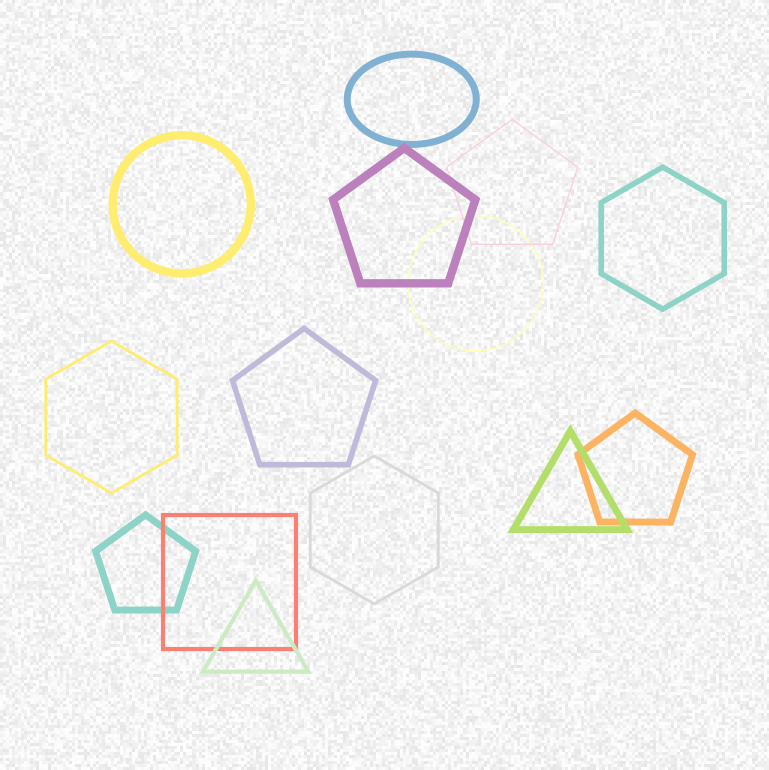[{"shape": "pentagon", "thickness": 2.5, "radius": 0.34, "center": [0.189, 0.263]}, {"shape": "hexagon", "thickness": 2, "radius": 0.46, "center": [0.861, 0.691]}, {"shape": "circle", "thickness": 0.5, "radius": 0.44, "center": [0.618, 0.632]}, {"shape": "pentagon", "thickness": 2, "radius": 0.49, "center": [0.395, 0.476]}, {"shape": "square", "thickness": 1.5, "radius": 0.43, "center": [0.298, 0.244]}, {"shape": "oval", "thickness": 2.5, "radius": 0.42, "center": [0.535, 0.871]}, {"shape": "pentagon", "thickness": 2.5, "radius": 0.39, "center": [0.825, 0.385]}, {"shape": "triangle", "thickness": 2.5, "radius": 0.43, "center": [0.741, 0.355]}, {"shape": "pentagon", "thickness": 0.5, "radius": 0.45, "center": [0.665, 0.755]}, {"shape": "hexagon", "thickness": 1, "radius": 0.48, "center": [0.486, 0.312]}, {"shape": "pentagon", "thickness": 3, "radius": 0.49, "center": [0.525, 0.711]}, {"shape": "triangle", "thickness": 1.5, "radius": 0.39, "center": [0.332, 0.167]}, {"shape": "circle", "thickness": 3, "radius": 0.45, "center": [0.236, 0.735]}, {"shape": "hexagon", "thickness": 1, "radius": 0.49, "center": [0.145, 0.458]}]